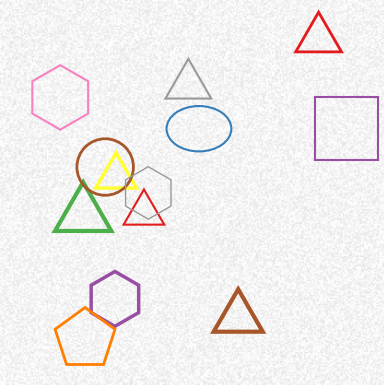[{"shape": "triangle", "thickness": 2, "radius": 0.34, "center": [0.828, 0.9]}, {"shape": "triangle", "thickness": 1.5, "radius": 0.3, "center": [0.374, 0.447]}, {"shape": "oval", "thickness": 1.5, "radius": 0.42, "center": [0.517, 0.666]}, {"shape": "triangle", "thickness": 3, "radius": 0.42, "center": [0.216, 0.442]}, {"shape": "hexagon", "thickness": 2.5, "radius": 0.36, "center": [0.298, 0.224]}, {"shape": "square", "thickness": 1.5, "radius": 0.41, "center": [0.899, 0.667]}, {"shape": "pentagon", "thickness": 2, "radius": 0.41, "center": [0.221, 0.119]}, {"shape": "triangle", "thickness": 2.5, "radius": 0.31, "center": [0.302, 0.542]}, {"shape": "triangle", "thickness": 3, "radius": 0.37, "center": [0.619, 0.175]}, {"shape": "circle", "thickness": 2, "radius": 0.37, "center": [0.273, 0.566]}, {"shape": "hexagon", "thickness": 1.5, "radius": 0.42, "center": [0.156, 0.747]}, {"shape": "triangle", "thickness": 1.5, "radius": 0.34, "center": [0.489, 0.778]}, {"shape": "hexagon", "thickness": 1, "radius": 0.34, "center": [0.385, 0.499]}]